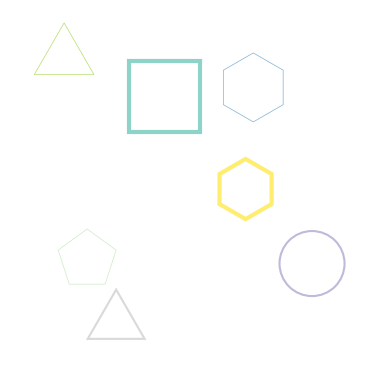[{"shape": "square", "thickness": 3, "radius": 0.47, "center": [0.427, 0.749]}, {"shape": "circle", "thickness": 1.5, "radius": 0.42, "center": [0.81, 0.315]}, {"shape": "hexagon", "thickness": 0.5, "radius": 0.45, "center": [0.658, 0.773]}, {"shape": "triangle", "thickness": 0.5, "radius": 0.45, "center": [0.167, 0.851]}, {"shape": "triangle", "thickness": 1.5, "radius": 0.43, "center": [0.302, 0.162]}, {"shape": "pentagon", "thickness": 0.5, "radius": 0.4, "center": [0.226, 0.326]}, {"shape": "hexagon", "thickness": 3, "radius": 0.39, "center": [0.638, 0.509]}]